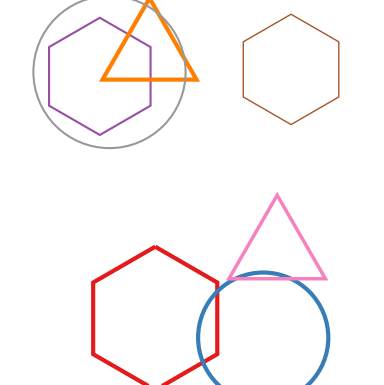[{"shape": "hexagon", "thickness": 3, "radius": 0.93, "center": [0.403, 0.173]}, {"shape": "circle", "thickness": 3, "radius": 0.85, "center": [0.684, 0.123]}, {"shape": "hexagon", "thickness": 1.5, "radius": 0.76, "center": [0.259, 0.802]}, {"shape": "triangle", "thickness": 3, "radius": 0.7, "center": [0.388, 0.864]}, {"shape": "hexagon", "thickness": 1, "radius": 0.72, "center": [0.756, 0.82]}, {"shape": "triangle", "thickness": 2.5, "radius": 0.72, "center": [0.72, 0.348]}, {"shape": "circle", "thickness": 1.5, "radius": 0.99, "center": [0.284, 0.813]}]